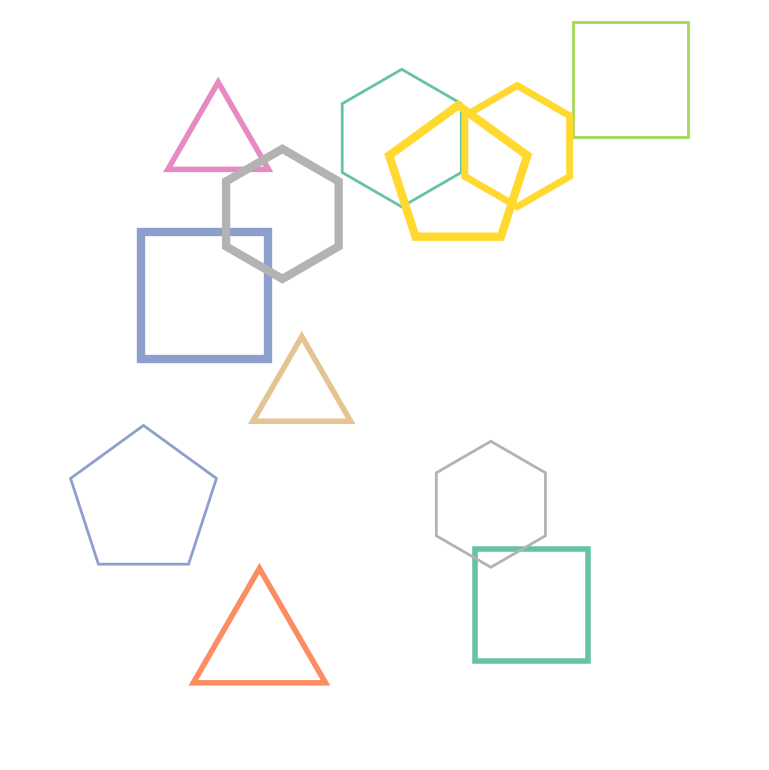[{"shape": "hexagon", "thickness": 1, "radius": 0.45, "center": [0.522, 0.821]}, {"shape": "square", "thickness": 2, "radius": 0.37, "center": [0.691, 0.214]}, {"shape": "triangle", "thickness": 2, "radius": 0.5, "center": [0.337, 0.163]}, {"shape": "square", "thickness": 3, "radius": 0.41, "center": [0.265, 0.617]}, {"shape": "pentagon", "thickness": 1, "radius": 0.5, "center": [0.186, 0.348]}, {"shape": "triangle", "thickness": 2, "radius": 0.38, "center": [0.283, 0.818]}, {"shape": "square", "thickness": 1, "radius": 0.37, "center": [0.819, 0.896]}, {"shape": "hexagon", "thickness": 2.5, "radius": 0.39, "center": [0.672, 0.81]}, {"shape": "pentagon", "thickness": 3, "radius": 0.47, "center": [0.595, 0.769]}, {"shape": "triangle", "thickness": 2, "radius": 0.37, "center": [0.392, 0.49]}, {"shape": "hexagon", "thickness": 1, "radius": 0.41, "center": [0.638, 0.345]}, {"shape": "hexagon", "thickness": 3, "radius": 0.42, "center": [0.367, 0.722]}]